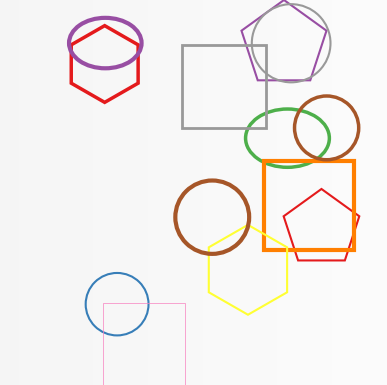[{"shape": "hexagon", "thickness": 2.5, "radius": 0.5, "center": [0.27, 0.834]}, {"shape": "pentagon", "thickness": 1.5, "radius": 0.51, "center": [0.83, 0.407]}, {"shape": "circle", "thickness": 1.5, "radius": 0.41, "center": [0.302, 0.21]}, {"shape": "oval", "thickness": 2.5, "radius": 0.54, "center": [0.742, 0.641]}, {"shape": "pentagon", "thickness": 1.5, "radius": 0.58, "center": [0.733, 0.885]}, {"shape": "oval", "thickness": 3, "radius": 0.47, "center": [0.272, 0.888]}, {"shape": "square", "thickness": 3, "radius": 0.58, "center": [0.798, 0.466]}, {"shape": "hexagon", "thickness": 1.5, "radius": 0.58, "center": [0.64, 0.299]}, {"shape": "circle", "thickness": 3, "radius": 0.48, "center": [0.548, 0.436]}, {"shape": "circle", "thickness": 2.5, "radius": 0.41, "center": [0.843, 0.668]}, {"shape": "square", "thickness": 0.5, "radius": 0.53, "center": [0.371, 0.107]}, {"shape": "square", "thickness": 2, "radius": 0.54, "center": [0.578, 0.776]}, {"shape": "circle", "thickness": 1.5, "radius": 0.51, "center": [0.751, 0.888]}]